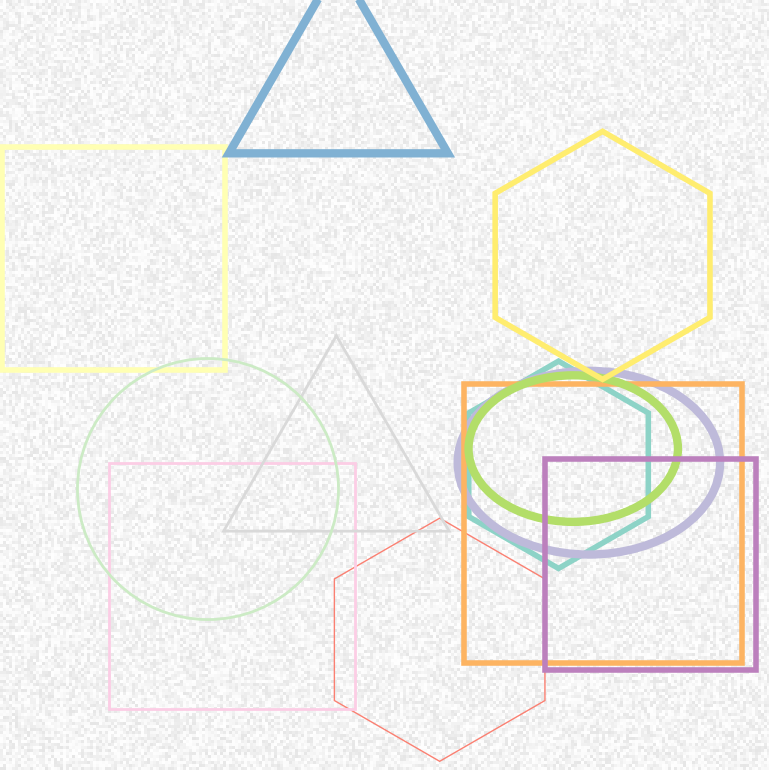[{"shape": "hexagon", "thickness": 2, "radius": 0.67, "center": [0.725, 0.396]}, {"shape": "square", "thickness": 2, "radius": 0.72, "center": [0.147, 0.664]}, {"shape": "oval", "thickness": 3, "radius": 0.85, "center": [0.765, 0.399]}, {"shape": "hexagon", "thickness": 0.5, "radius": 0.79, "center": [0.571, 0.169]}, {"shape": "triangle", "thickness": 3, "radius": 0.82, "center": [0.44, 0.883]}, {"shape": "square", "thickness": 2, "radius": 0.9, "center": [0.783, 0.32]}, {"shape": "oval", "thickness": 3, "radius": 0.68, "center": [0.744, 0.417]}, {"shape": "square", "thickness": 1, "radius": 0.8, "center": [0.301, 0.239]}, {"shape": "triangle", "thickness": 1, "radius": 0.85, "center": [0.437, 0.395]}, {"shape": "square", "thickness": 2, "radius": 0.69, "center": [0.845, 0.267]}, {"shape": "circle", "thickness": 1, "radius": 0.85, "center": [0.27, 0.365]}, {"shape": "hexagon", "thickness": 2, "radius": 0.81, "center": [0.783, 0.668]}]